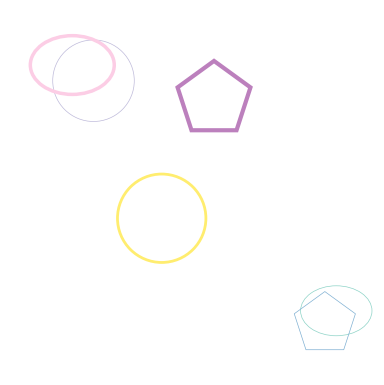[{"shape": "oval", "thickness": 0.5, "radius": 0.46, "center": [0.873, 0.193]}, {"shape": "circle", "thickness": 0.5, "radius": 0.53, "center": [0.243, 0.79]}, {"shape": "pentagon", "thickness": 0.5, "radius": 0.42, "center": [0.844, 0.159]}, {"shape": "oval", "thickness": 2.5, "radius": 0.54, "center": [0.188, 0.831]}, {"shape": "pentagon", "thickness": 3, "radius": 0.5, "center": [0.556, 0.742]}, {"shape": "circle", "thickness": 2, "radius": 0.57, "center": [0.42, 0.433]}]